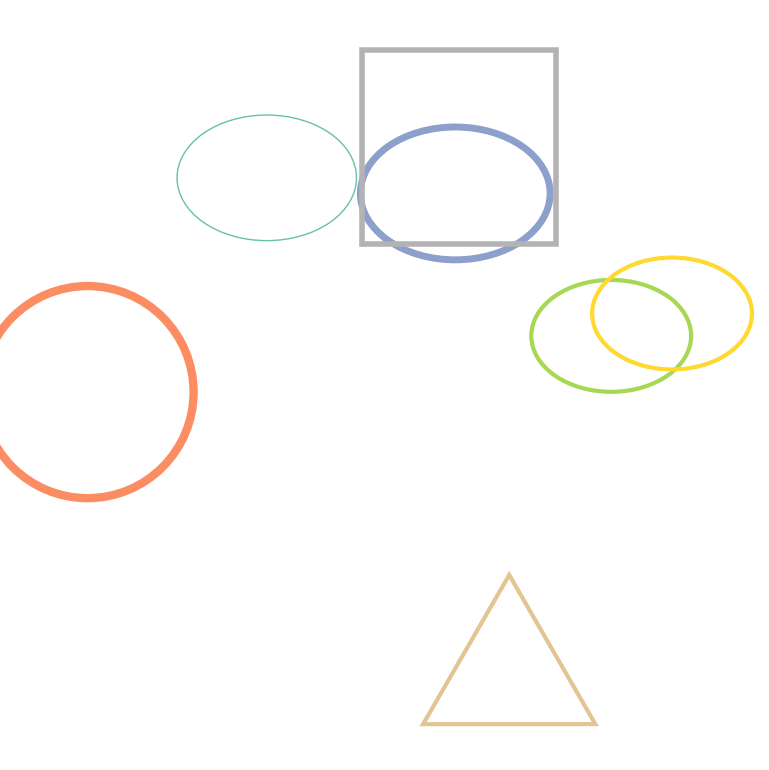[{"shape": "oval", "thickness": 0.5, "radius": 0.58, "center": [0.346, 0.769]}, {"shape": "circle", "thickness": 3, "radius": 0.69, "center": [0.114, 0.491]}, {"shape": "oval", "thickness": 2.5, "radius": 0.62, "center": [0.591, 0.749]}, {"shape": "oval", "thickness": 1.5, "radius": 0.52, "center": [0.794, 0.564]}, {"shape": "oval", "thickness": 1.5, "radius": 0.52, "center": [0.873, 0.593]}, {"shape": "triangle", "thickness": 1.5, "radius": 0.65, "center": [0.661, 0.124]}, {"shape": "square", "thickness": 2, "radius": 0.63, "center": [0.596, 0.809]}]